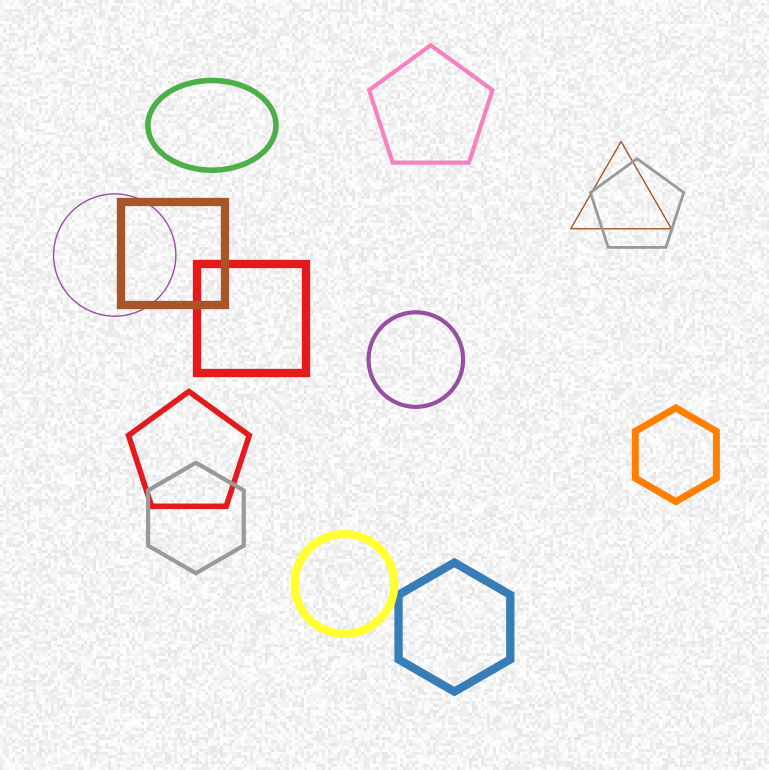[{"shape": "pentagon", "thickness": 2, "radius": 0.41, "center": [0.245, 0.409]}, {"shape": "square", "thickness": 3, "radius": 0.36, "center": [0.326, 0.586]}, {"shape": "hexagon", "thickness": 3, "radius": 0.42, "center": [0.59, 0.186]}, {"shape": "oval", "thickness": 2, "radius": 0.42, "center": [0.275, 0.837]}, {"shape": "circle", "thickness": 1.5, "radius": 0.31, "center": [0.54, 0.533]}, {"shape": "circle", "thickness": 0.5, "radius": 0.4, "center": [0.149, 0.669]}, {"shape": "hexagon", "thickness": 2.5, "radius": 0.3, "center": [0.878, 0.409]}, {"shape": "circle", "thickness": 3, "radius": 0.32, "center": [0.447, 0.242]}, {"shape": "triangle", "thickness": 0.5, "radius": 0.38, "center": [0.807, 0.741]}, {"shape": "square", "thickness": 3, "radius": 0.34, "center": [0.225, 0.67]}, {"shape": "pentagon", "thickness": 1.5, "radius": 0.42, "center": [0.559, 0.857]}, {"shape": "pentagon", "thickness": 1, "radius": 0.32, "center": [0.827, 0.73]}, {"shape": "hexagon", "thickness": 1.5, "radius": 0.36, "center": [0.254, 0.327]}]